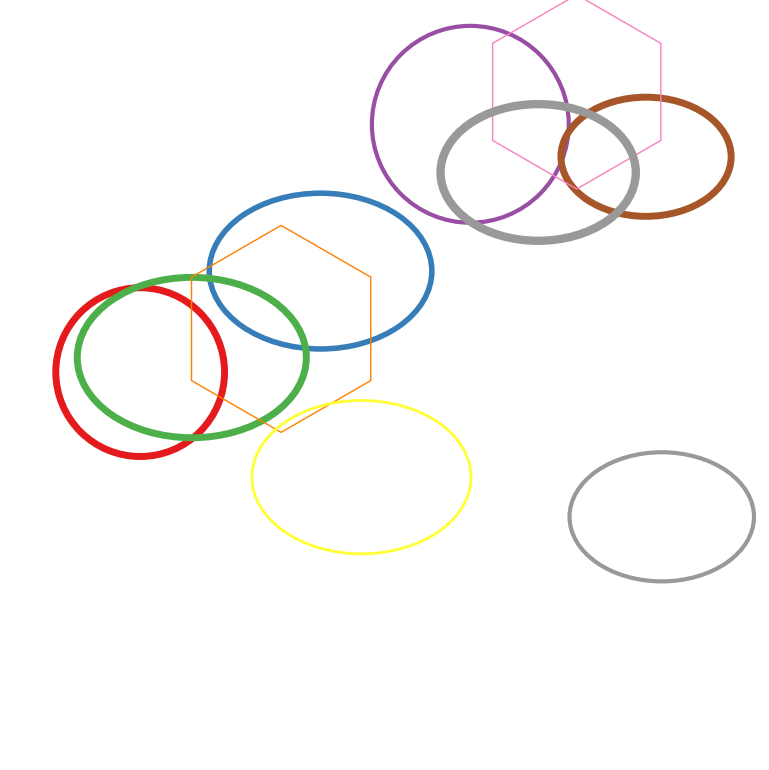[{"shape": "circle", "thickness": 2.5, "radius": 0.55, "center": [0.182, 0.517]}, {"shape": "oval", "thickness": 2, "radius": 0.72, "center": [0.416, 0.648]}, {"shape": "oval", "thickness": 2.5, "radius": 0.74, "center": [0.249, 0.536]}, {"shape": "circle", "thickness": 1.5, "radius": 0.64, "center": [0.611, 0.839]}, {"shape": "hexagon", "thickness": 0.5, "radius": 0.67, "center": [0.365, 0.573]}, {"shape": "oval", "thickness": 1, "radius": 0.71, "center": [0.47, 0.38]}, {"shape": "oval", "thickness": 2.5, "radius": 0.55, "center": [0.839, 0.796]}, {"shape": "hexagon", "thickness": 0.5, "radius": 0.63, "center": [0.749, 0.881]}, {"shape": "oval", "thickness": 3, "radius": 0.63, "center": [0.699, 0.776]}, {"shape": "oval", "thickness": 1.5, "radius": 0.6, "center": [0.859, 0.329]}]